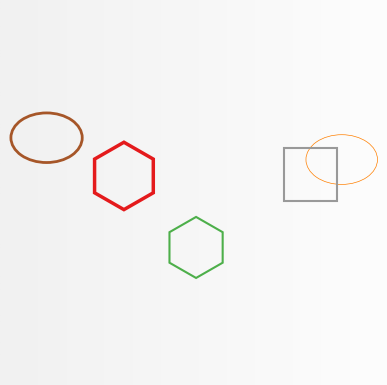[{"shape": "hexagon", "thickness": 2.5, "radius": 0.44, "center": [0.32, 0.543]}, {"shape": "hexagon", "thickness": 1.5, "radius": 0.4, "center": [0.506, 0.357]}, {"shape": "oval", "thickness": 0.5, "radius": 0.46, "center": [0.882, 0.586]}, {"shape": "oval", "thickness": 2, "radius": 0.46, "center": [0.12, 0.642]}, {"shape": "square", "thickness": 1.5, "radius": 0.34, "center": [0.801, 0.546]}]